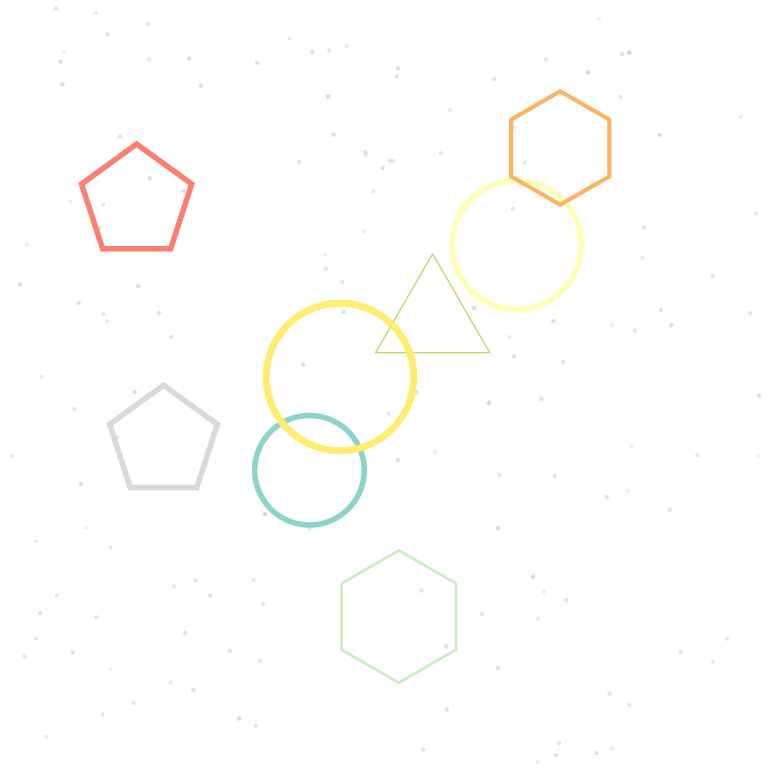[{"shape": "circle", "thickness": 2, "radius": 0.36, "center": [0.402, 0.389]}, {"shape": "circle", "thickness": 2, "radius": 0.42, "center": [0.671, 0.682]}, {"shape": "pentagon", "thickness": 2, "radius": 0.38, "center": [0.177, 0.738]}, {"shape": "hexagon", "thickness": 1.5, "radius": 0.37, "center": [0.728, 0.808]}, {"shape": "triangle", "thickness": 0.5, "radius": 0.43, "center": [0.562, 0.585]}, {"shape": "pentagon", "thickness": 2, "radius": 0.37, "center": [0.212, 0.426]}, {"shape": "hexagon", "thickness": 1, "radius": 0.43, "center": [0.518, 0.199]}, {"shape": "circle", "thickness": 2.5, "radius": 0.48, "center": [0.442, 0.51]}]